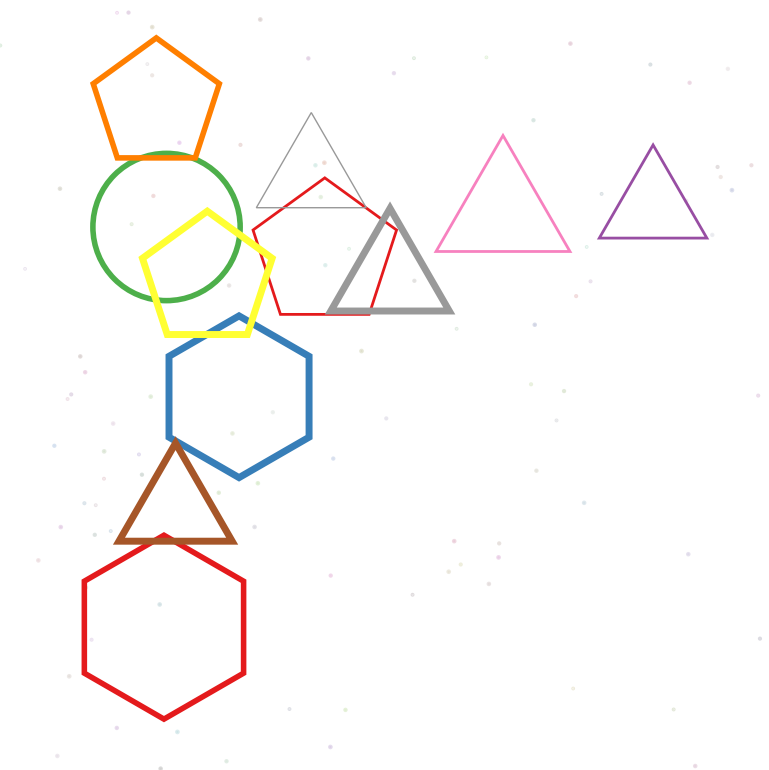[{"shape": "hexagon", "thickness": 2, "radius": 0.6, "center": [0.213, 0.185]}, {"shape": "pentagon", "thickness": 1, "radius": 0.49, "center": [0.422, 0.671]}, {"shape": "hexagon", "thickness": 2.5, "radius": 0.53, "center": [0.31, 0.485]}, {"shape": "circle", "thickness": 2, "radius": 0.48, "center": [0.216, 0.705]}, {"shape": "triangle", "thickness": 1, "radius": 0.4, "center": [0.848, 0.731]}, {"shape": "pentagon", "thickness": 2, "radius": 0.43, "center": [0.203, 0.865]}, {"shape": "pentagon", "thickness": 2.5, "radius": 0.44, "center": [0.269, 0.637]}, {"shape": "triangle", "thickness": 2.5, "radius": 0.42, "center": [0.228, 0.34]}, {"shape": "triangle", "thickness": 1, "radius": 0.5, "center": [0.653, 0.724]}, {"shape": "triangle", "thickness": 0.5, "radius": 0.41, "center": [0.404, 0.771]}, {"shape": "triangle", "thickness": 2.5, "radius": 0.44, "center": [0.507, 0.641]}]